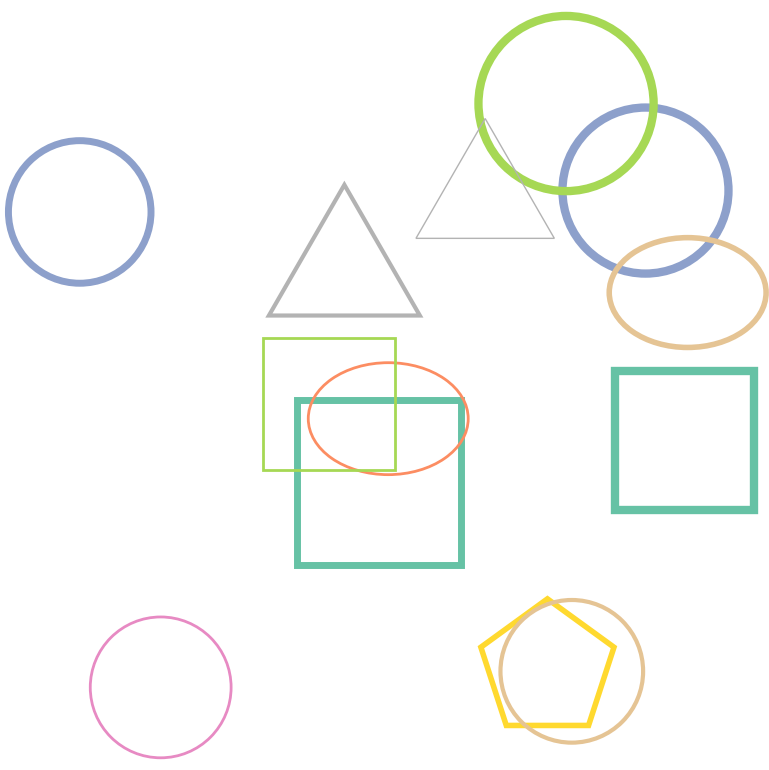[{"shape": "square", "thickness": 2.5, "radius": 0.53, "center": [0.493, 0.374]}, {"shape": "square", "thickness": 3, "radius": 0.45, "center": [0.889, 0.428]}, {"shape": "oval", "thickness": 1, "radius": 0.52, "center": [0.504, 0.456]}, {"shape": "circle", "thickness": 3, "radius": 0.54, "center": [0.838, 0.753]}, {"shape": "circle", "thickness": 2.5, "radius": 0.46, "center": [0.104, 0.725]}, {"shape": "circle", "thickness": 1, "radius": 0.46, "center": [0.209, 0.107]}, {"shape": "square", "thickness": 1, "radius": 0.43, "center": [0.428, 0.475]}, {"shape": "circle", "thickness": 3, "radius": 0.57, "center": [0.735, 0.866]}, {"shape": "pentagon", "thickness": 2, "radius": 0.45, "center": [0.711, 0.131]}, {"shape": "oval", "thickness": 2, "radius": 0.51, "center": [0.893, 0.62]}, {"shape": "circle", "thickness": 1.5, "radius": 0.46, "center": [0.743, 0.128]}, {"shape": "triangle", "thickness": 0.5, "radius": 0.52, "center": [0.63, 0.742]}, {"shape": "triangle", "thickness": 1.5, "radius": 0.57, "center": [0.447, 0.647]}]